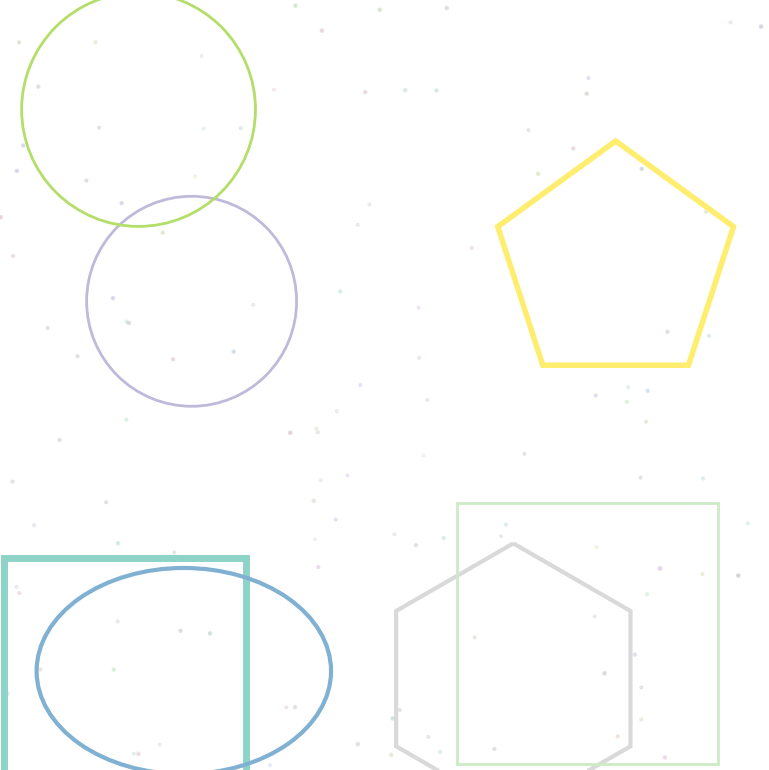[{"shape": "square", "thickness": 2.5, "radius": 0.78, "center": [0.162, 0.118]}, {"shape": "circle", "thickness": 1, "radius": 0.68, "center": [0.249, 0.609]}, {"shape": "oval", "thickness": 1.5, "radius": 0.96, "center": [0.239, 0.129]}, {"shape": "circle", "thickness": 1, "radius": 0.76, "center": [0.18, 0.858]}, {"shape": "hexagon", "thickness": 1.5, "radius": 0.88, "center": [0.667, 0.119]}, {"shape": "square", "thickness": 1, "radius": 0.85, "center": [0.763, 0.177]}, {"shape": "pentagon", "thickness": 2, "radius": 0.8, "center": [0.8, 0.656]}]